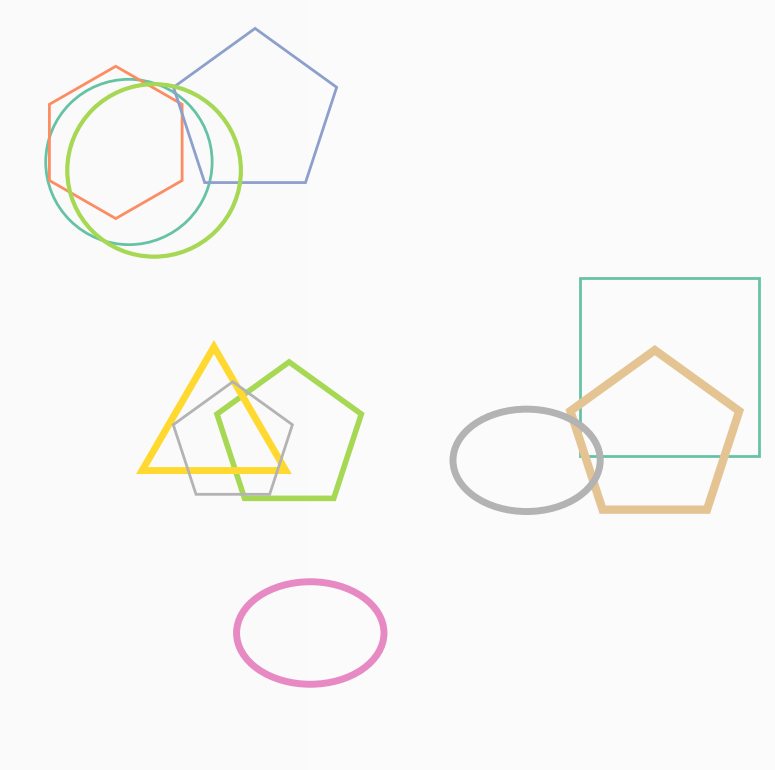[{"shape": "square", "thickness": 1, "radius": 0.58, "center": [0.864, 0.524]}, {"shape": "circle", "thickness": 1, "radius": 0.54, "center": [0.166, 0.79]}, {"shape": "hexagon", "thickness": 1, "radius": 0.49, "center": [0.149, 0.815]}, {"shape": "pentagon", "thickness": 1, "radius": 0.55, "center": [0.329, 0.852]}, {"shape": "oval", "thickness": 2.5, "radius": 0.48, "center": [0.4, 0.178]}, {"shape": "circle", "thickness": 1.5, "radius": 0.56, "center": [0.199, 0.779]}, {"shape": "pentagon", "thickness": 2, "radius": 0.49, "center": [0.373, 0.432]}, {"shape": "triangle", "thickness": 2.5, "radius": 0.54, "center": [0.276, 0.442]}, {"shape": "pentagon", "thickness": 3, "radius": 0.57, "center": [0.845, 0.431]}, {"shape": "oval", "thickness": 2.5, "radius": 0.47, "center": [0.679, 0.402]}, {"shape": "pentagon", "thickness": 1, "radius": 0.4, "center": [0.3, 0.423]}]